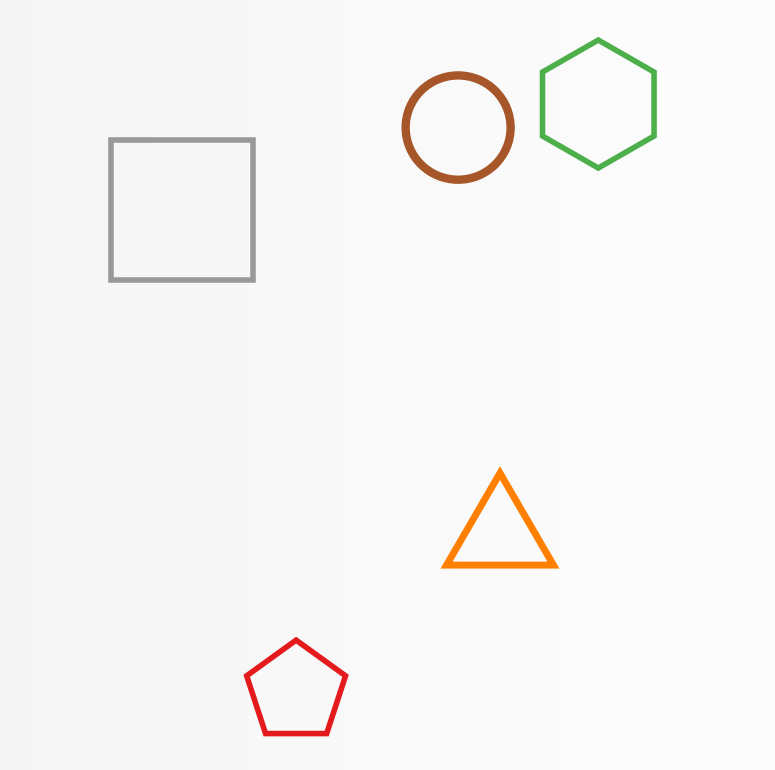[{"shape": "pentagon", "thickness": 2, "radius": 0.34, "center": [0.382, 0.102]}, {"shape": "hexagon", "thickness": 2, "radius": 0.42, "center": [0.772, 0.865]}, {"shape": "triangle", "thickness": 2.5, "radius": 0.4, "center": [0.645, 0.306]}, {"shape": "circle", "thickness": 3, "radius": 0.34, "center": [0.591, 0.834]}, {"shape": "square", "thickness": 2, "radius": 0.46, "center": [0.235, 0.727]}]